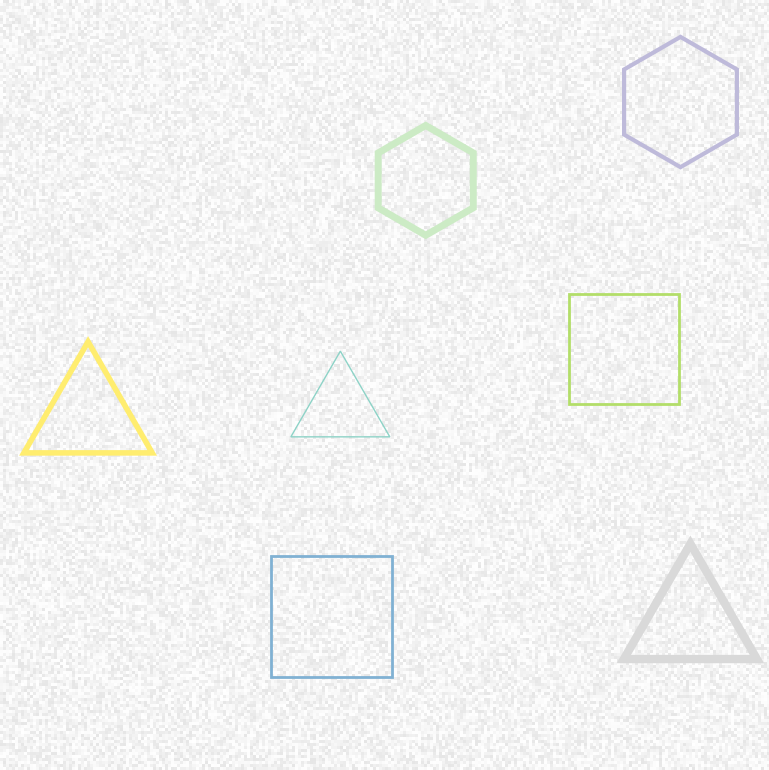[{"shape": "triangle", "thickness": 0.5, "radius": 0.37, "center": [0.442, 0.47]}, {"shape": "hexagon", "thickness": 1.5, "radius": 0.42, "center": [0.884, 0.867]}, {"shape": "square", "thickness": 1, "radius": 0.39, "center": [0.43, 0.2]}, {"shape": "square", "thickness": 1, "radius": 0.36, "center": [0.811, 0.547]}, {"shape": "triangle", "thickness": 3, "radius": 0.5, "center": [0.897, 0.194]}, {"shape": "hexagon", "thickness": 2.5, "radius": 0.36, "center": [0.553, 0.766]}, {"shape": "triangle", "thickness": 2, "radius": 0.48, "center": [0.114, 0.46]}]